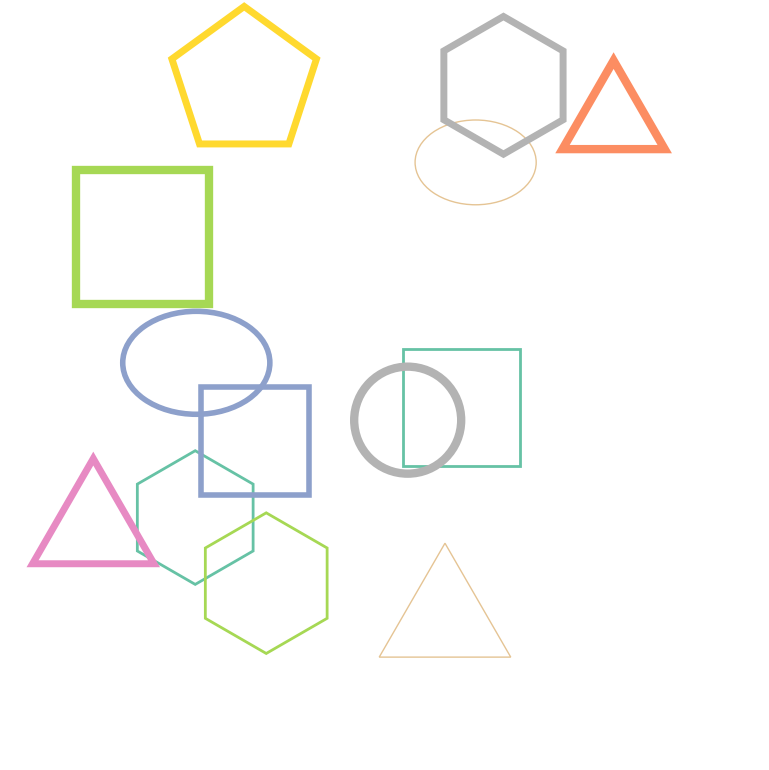[{"shape": "hexagon", "thickness": 1, "radius": 0.43, "center": [0.254, 0.328]}, {"shape": "square", "thickness": 1, "radius": 0.38, "center": [0.599, 0.471]}, {"shape": "triangle", "thickness": 3, "radius": 0.38, "center": [0.797, 0.845]}, {"shape": "oval", "thickness": 2, "radius": 0.48, "center": [0.255, 0.529]}, {"shape": "square", "thickness": 2, "radius": 0.35, "center": [0.331, 0.428]}, {"shape": "triangle", "thickness": 2.5, "radius": 0.46, "center": [0.121, 0.313]}, {"shape": "hexagon", "thickness": 1, "radius": 0.46, "center": [0.346, 0.243]}, {"shape": "square", "thickness": 3, "radius": 0.43, "center": [0.185, 0.692]}, {"shape": "pentagon", "thickness": 2.5, "radius": 0.49, "center": [0.317, 0.893]}, {"shape": "oval", "thickness": 0.5, "radius": 0.39, "center": [0.618, 0.789]}, {"shape": "triangle", "thickness": 0.5, "radius": 0.49, "center": [0.578, 0.196]}, {"shape": "hexagon", "thickness": 2.5, "radius": 0.45, "center": [0.654, 0.889]}, {"shape": "circle", "thickness": 3, "radius": 0.35, "center": [0.529, 0.454]}]